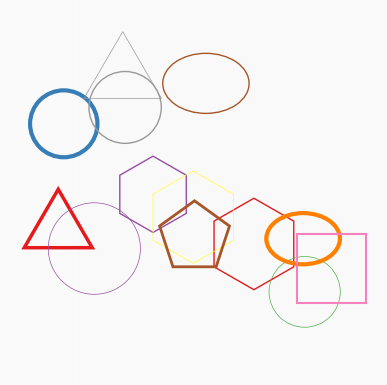[{"shape": "hexagon", "thickness": 1, "radius": 0.59, "center": [0.655, 0.366]}, {"shape": "triangle", "thickness": 2.5, "radius": 0.51, "center": [0.15, 0.407]}, {"shape": "circle", "thickness": 3, "radius": 0.43, "center": [0.165, 0.678]}, {"shape": "circle", "thickness": 0.5, "radius": 0.46, "center": [0.786, 0.242]}, {"shape": "circle", "thickness": 0.5, "radius": 0.59, "center": [0.243, 0.354]}, {"shape": "hexagon", "thickness": 1, "radius": 0.5, "center": [0.395, 0.495]}, {"shape": "oval", "thickness": 3, "radius": 0.47, "center": [0.782, 0.38]}, {"shape": "hexagon", "thickness": 0.5, "radius": 0.6, "center": [0.499, 0.436]}, {"shape": "oval", "thickness": 1, "radius": 0.56, "center": [0.531, 0.783]}, {"shape": "pentagon", "thickness": 2, "radius": 0.47, "center": [0.502, 0.384]}, {"shape": "square", "thickness": 1.5, "radius": 0.45, "center": [0.855, 0.303]}, {"shape": "triangle", "thickness": 0.5, "radius": 0.58, "center": [0.317, 0.802]}, {"shape": "circle", "thickness": 1, "radius": 0.47, "center": [0.323, 0.721]}]